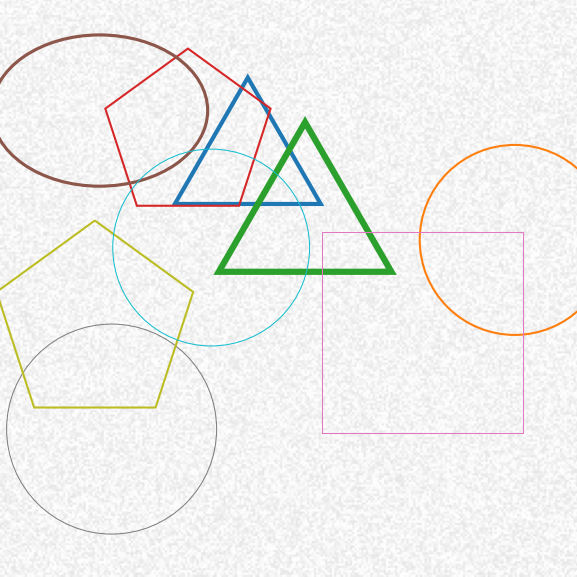[{"shape": "triangle", "thickness": 2, "radius": 0.73, "center": [0.429, 0.719]}, {"shape": "circle", "thickness": 1, "radius": 0.82, "center": [0.891, 0.584]}, {"shape": "triangle", "thickness": 3, "radius": 0.86, "center": [0.528, 0.615]}, {"shape": "pentagon", "thickness": 1, "radius": 0.75, "center": [0.325, 0.765]}, {"shape": "oval", "thickness": 1.5, "radius": 0.94, "center": [0.173, 0.808]}, {"shape": "square", "thickness": 0.5, "radius": 0.87, "center": [0.731, 0.423]}, {"shape": "circle", "thickness": 0.5, "radius": 0.91, "center": [0.193, 0.256]}, {"shape": "pentagon", "thickness": 1, "radius": 0.89, "center": [0.164, 0.438]}, {"shape": "circle", "thickness": 0.5, "radius": 0.85, "center": [0.366, 0.57]}]